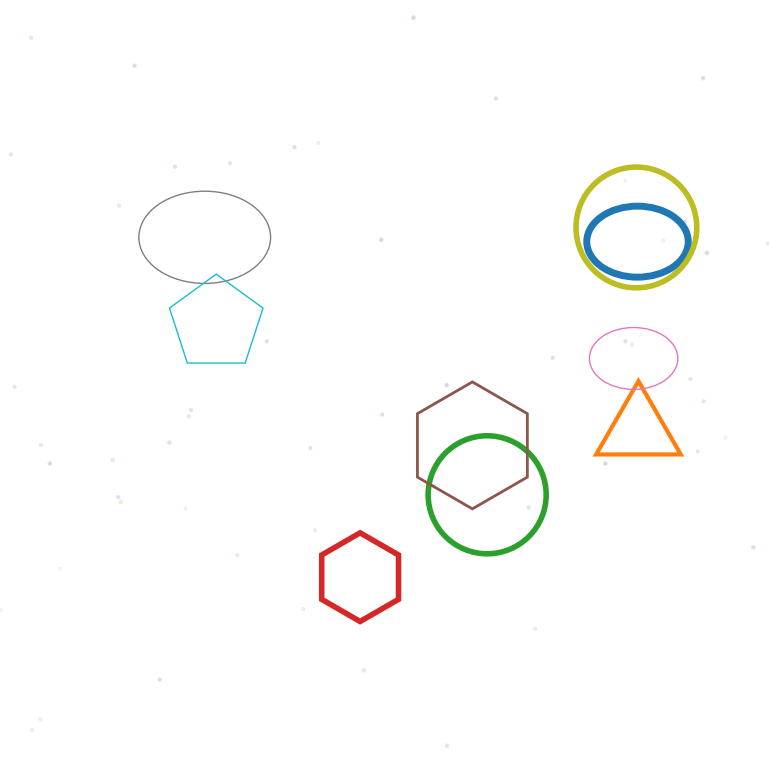[{"shape": "oval", "thickness": 2.5, "radius": 0.33, "center": [0.828, 0.686]}, {"shape": "triangle", "thickness": 1.5, "radius": 0.32, "center": [0.829, 0.442]}, {"shape": "circle", "thickness": 2, "radius": 0.38, "center": [0.633, 0.357]}, {"shape": "hexagon", "thickness": 2, "radius": 0.29, "center": [0.468, 0.25]}, {"shape": "hexagon", "thickness": 1, "radius": 0.41, "center": [0.613, 0.422]}, {"shape": "oval", "thickness": 0.5, "radius": 0.29, "center": [0.823, 0.534]}, {"shape": "oval", "thickness": 0.5, "radius": 0.43, "center": [0.266, 0.692]}, {"shape": "circle", "thickness": 2, "radius": 0.39, "center": [0.826, 0.705]}, {"shape": "pentagon", "thickness": 0.5, "radius": 0.32, "center": [0.281, 0.58]}]